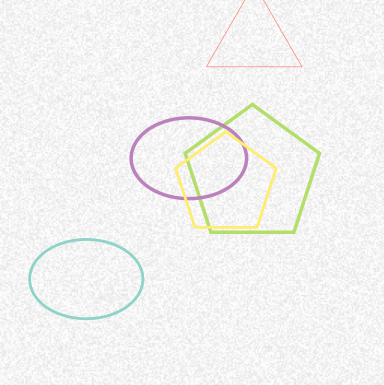[{"shape": "oval", "thickness": 2, "radius": 0.74, "center": [0.224, 0.275]}, {"shape": "triangle", "thickness": 0.5, "radius": 0.72, "center": [0.66, 0.898]}, {"shape": "pentagon", "thickness": 2.5, "radius": 0.92, "center": [0.656, 0.545]}, {"shape": "oval", "thickness": 2.5, "radius": 0.75, "center": [0.491, 0.589]}, {"shape": "pentagon", "thickness": 2, "radius": 0.69, "center": [0.587, 0.521]}]